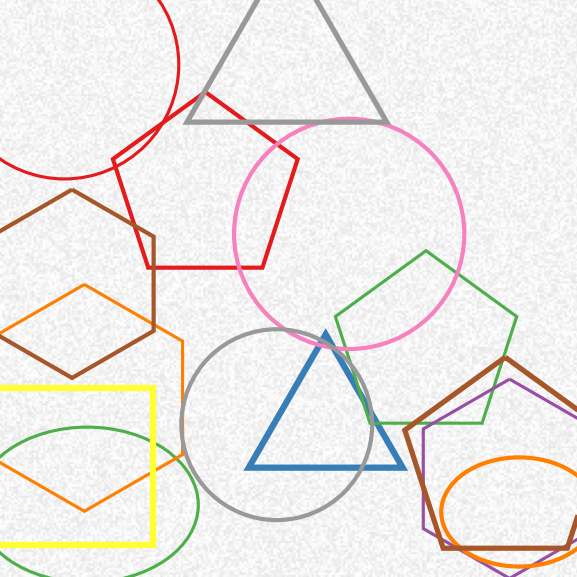[{"shape": "pentagon", "thickness": 2, "radius": 0.84, "center": [0.356, 0.672]}, {"shape": "circle", "thickness": 1.5, "radius": 0.99, "center": [0.112, 0.887]}, {"shape": "triangle", "thickness": 3, "radius": 0.77, "center": [0.564, 0.266]}, {"shape": "pentagon", "thickness": 1.5, "radius": 0.83, "center": [0.738, 0.4]}, {"shape": "oval", "thickness": 1.5, "radius": 0.96, "center": [0.151, 0.125]}, {"shape": "hexagon", "thickness": 1.5, "radius": 0.86, "center": [0.882, 0.17]}, {"shape": "hexagon", "thickness": 1.5, "radius": 0.98, "center": [0.146, 0.31]}, {"shape": "oval", "thickness": 2, "radius": 0.68, "center": [0.899, 0.113]}, {"shape": "square", "thickness": 3, "radius": 0.68, "center": [0.129, 0.191]}, {"shape": "hexagon", "thickness": 2, "radius": 0.82, "center": [0.125, 0.508]}, {"shape": "pentagon", "thickness": 2.5, "radius": 0.91, "center": [0.875, 0.198]}, {"shape": "circle", "thickness": 2, "radius": 1.0, "center": [0.605, 0.594]}, {"shape": "circle", "thickness": 2, "radius": 0.83, "center": [0.479, 0.264]}, {"shape": "triangle", "thickness": 2.5, "radius": 1.0, "center": [0.497, 0.888]}]